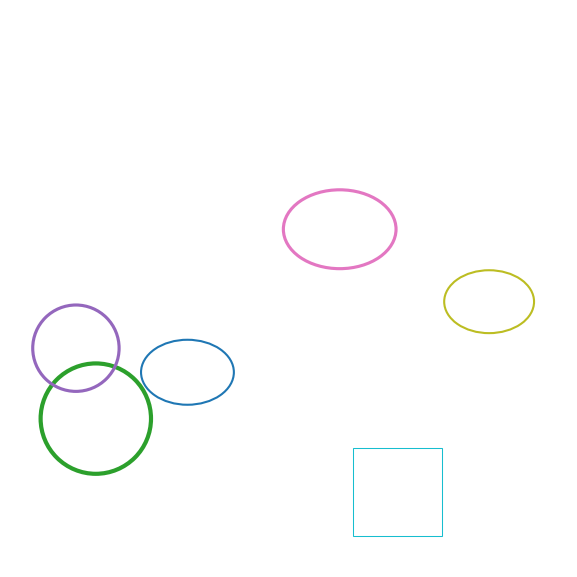[{"shape": "oval", "thickness": 1, "radius": 0.4, "center": [0.325, 0.355]}, {"shape": "circle", "thickness": 2, "radius": 0.48, "center": [0.166, 0.274]}, {"shape": "circle", "thickness": 1.5, "radius": 0.37, "center": [0.131, 0.396]}, {"shape": "oval", "thickness": 1.5, "radius": 0.49, "center": [0.588, 0.602]}, {"shape": "oval", "thickness": 1, "radius": 0.39, "center": [0.847, 0.477]}, {"shape": "square", "thickness": 0.5, "radius": 0.38, "center": [0.689, 0.147]}]